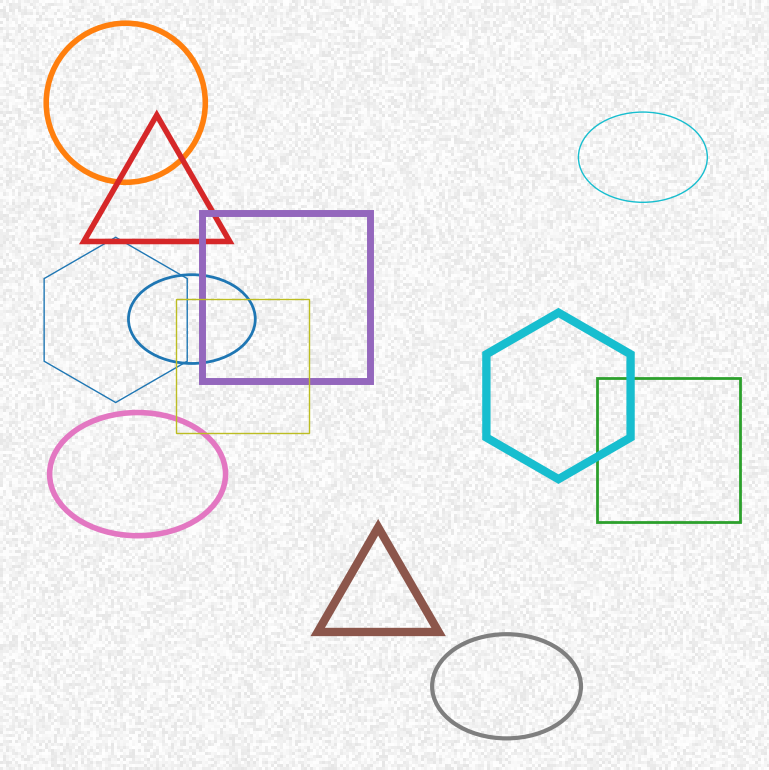[{"shape": "oval", "thickness": 1, "radius": 0.41, "center": [0.249, 0.586]}, {"shape": "hexagon", "thickness": 0.5, "radius": 0.54, "center": [0.15, 0.585]}, {"shape": "circle", "thickness": 2, "radius": 0.52, "center": [0.163, 0.867]}, {"shape": "square", "thickness": 1, "radius": 0.47, "center": [0.868, 0.416]}, {"shape": "triangle", "thickness": 2, "radius": 0.55, "center": [0.204, 0.741]}, {"shape": "square", "thickness": 2.5, "radius": 0.54, "center": [0.371, 0.614]}, {"shape": "triangle", "thickness": 3, "radius": 0.45, "center": [0.491, 0.225]}, {"shape": "oval", "thickness": 2, "radius": 0.57, "center": [0.179, 0.384]}, {"shape": "oval", "thickness": 1.5, "radius": 0.48, "center": [0.658, 0.109]}, {"shape": "square", "thickness": 0.5, "radius": 0.43, "center": [0.315, 0.524]}, {"shape": "hexagon", "thickness": 3, "radius": 0.54, "center": [0.725, 0.486]}, {"shape": "oval", "thickness": 0.5, "radius": 0.42, "center": [0.835, 0.796]}]